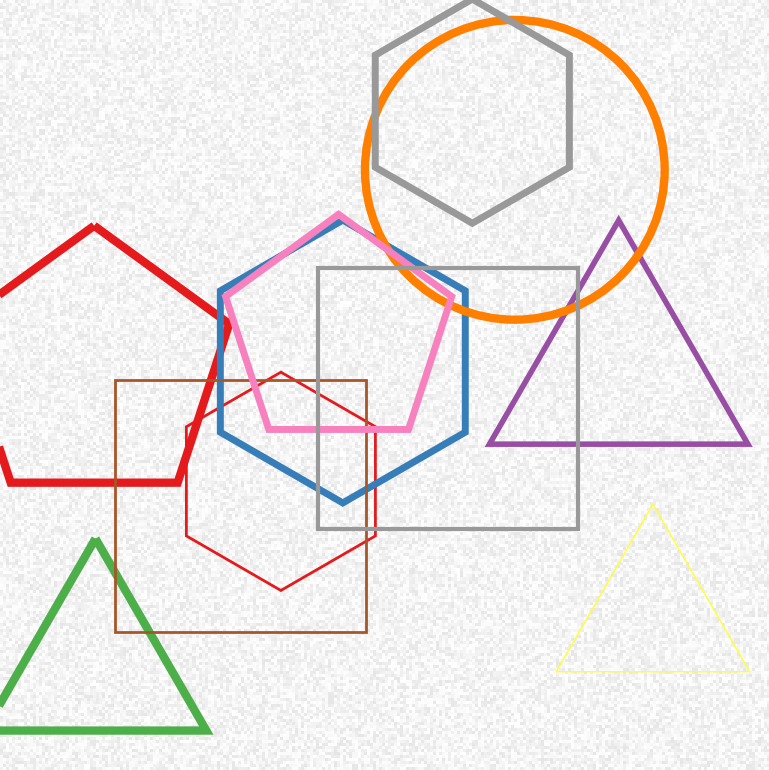[{"shape": "pentagon", "thickness": 3, "radius": 0.92, "center": [0.122, 0.522]}, {"shape": "hexagon", "thickness": 1, "radius": 0.71, "center": [0.365, 0.375]}, {"shape": "hexagon", "thickness": 2.5, "radius": 0.92, "center": [0.445, 0.531]}, {"shape": "triangle", "thickness": 3, "radius": 0.83, "center": [0.124, 0.134]}, {"shape": "triangle", "thickness": 2, "radius": 0.97, "center": [0.803, 0.52]}, {"shape": "circle", "thickness": 3, "radius": 0.97, "center": [0.669, 0.779]}, {"shape": "triangle", "thickness": 0.5, "radius": 0.73, "center": [0.848, 0.2]}, {"shape": "square", "thickness": 1, "radius": 0.82, "center": [0.312, 0.343]}, {"shape": "pentagon", "thickness": 2.5, "radius": 0.77, "center": [0.44, 0.567]}, {"shape": "hexagon", "thickness": 2.5, "radius": 0.73, "center": [0.613, 0.856]}, {"shape": "square", "thickness": 1.5, "radius": 0.85, "center": [0.581, 0.483]}]